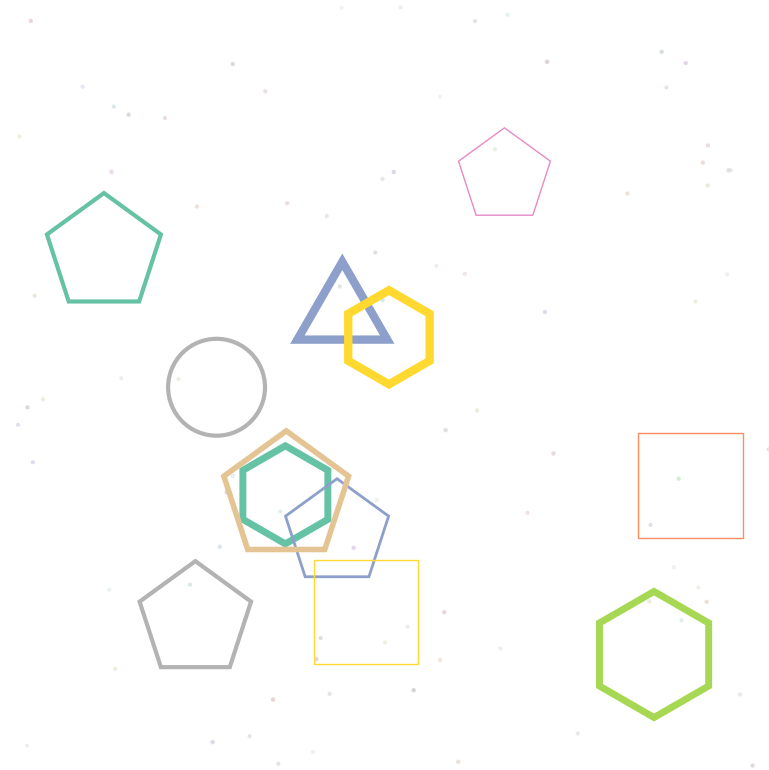[{"shape": "pentagon", "thickness": 1.5, "radius": 0.39, "center": [0.135, 0.671]}, {"shape": "hexagon", "thickness": 2.5, "radius": 0.32, "center": [0.371, 0.357]}, {"shape": "square", "thickness": 0.5, "radius": 0.34, "center": [0.896, 0.369]}, {"shape": "triangle", "thickness": 3, "radius": 0.34, "center": [0.445, 0.593]}, {"shape": "pentagon", "thickness": 1, "radius": 0.35, "center": [0.438, 0.308]}, {"shape": "pentagon", "thickness": 0.5, "radius": 0.31, "center": [0.655, 0.771]}, {"shape": "hexagon", "thickness": 2.5, "radius": 0.41, "center": [0.849, 0.15]}, {"shape": "square", "thickness": 0.5, "radius": 0.34, "center": [0.475, 0.205]}, {"shape": "hexagon", "thickness": 3, "radius": 0.31, "center": [0.505, 0.562]}, {"shape": "pentagon", "thickness": 2, "radius": 0.43, "center": [0.372, 0.355]}, {"shape": "circle", "thickness": 1.5, "radius": 0.31, "center": [0.281, 0.497]}, {"shape": "pentagon", "thickness": 1.5, "radius": 0.38, "center": [0.254, 0.195]}]